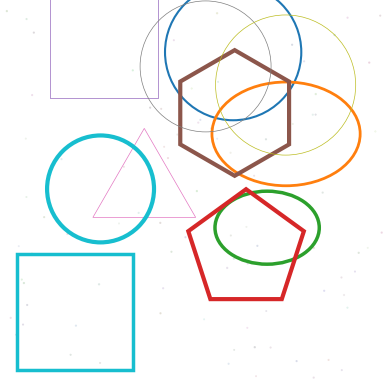[{"shape": "circle", "thickness": 1.5, "radius": 0.88, "center": [0.606, 0.865]}, {"shape": "oval", "thickness": 2, "radius": 0.96, "center": [0.743, 0.652]}, {"shape": "oval", "thickness": 2.5, "radius": 0.68, "center": [0.694, 0.409]}, {"shape": "pentagon", "thickness": 3, "radius": 0.79, "center": [0.639, 0.351]}, {"shape": "square", "thickness": 0.5, "radius": 0.7, "center": [0.27, 0.885]}, {"shape": "hexagon", "thickness": 3, "radius": 0.82, "center": [0.61, 0.707]}, {"shape": "triangle", "thickness": 0.5, "radius": 0.77, "center": [0.375, 0.512]}, {"shape": "circle", "thickness": 0.5, "radius": 0.85, "center": [0.534, 0.828]}, {"shape": "circle", "thickness": 0.5, "radius": 0.91, "center": [0.742, 0.779]}, {"shape": "square", "thickness": 2.5, "radius": 0.75, "center": [0.194, 0.189]}, {"shape": "circle", "thickness": 3, "radius": 0.69, "center": [0.261, 0.509]}]